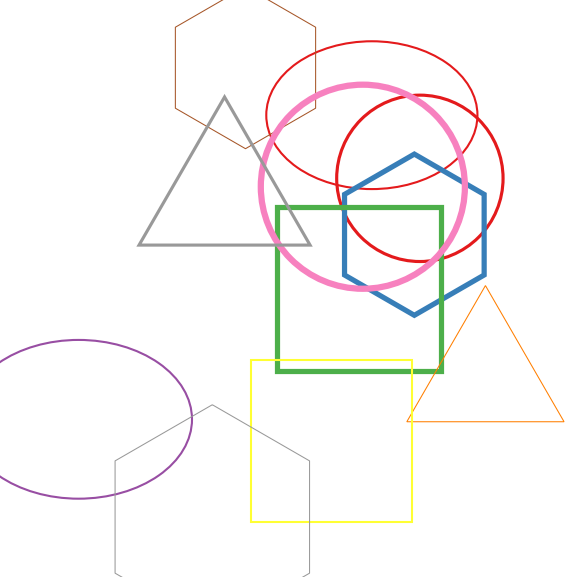[{"shape": "oval", "thickness": 1, "radius": 0.91, "center": [0.644, 0.8]}, {"shape": "circle", "thickness": 1.5, "radius": 0.72, "center": [0.727, 0.69]}, {"shape": "hexagon", "thickness": 2.5, "radius": 0.7, "center": [0.717, 0.593]}, {"shape": "square", "thickness": 2.5, "radius": 0.71, "center": [0.621, 0.499]}, {"shape": "oval", "thickness": 1, "radius": 0.98, "center": [0.136, 0.273]}, {"shape": "triangle", "thickness": 0.5, "radius": 0.79, "center": [0.841, 0.347]}, {"shape": "square", "thickness": 1, "radius": 0.7, "center": [0.574, 0.235]}, {"shape": "hexagon", "thickness": 0.5, "radius": 0.7, "center": [0.425, 0.882]}, {"shape": "circle", "thickness": 3, "radius": 0.88, "center": [0.628, 0.676]}, {"shape": "hexagon", "thickness": 0.5, "radius": 0.97, "center": [0.368, 0.104]}, {"shape": "triangle", "thickness": 1.5, "radius": 0.85, "center": [0.389, 0.66]}]